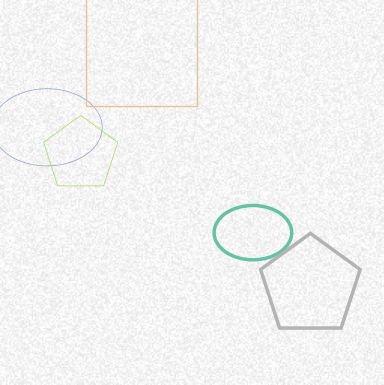[{"shape": "oval", "thickness": 2.5, "radius": 0.5, "center": [0.657, 0.396]}, {"shape": "oval", "thickness": 0.5, "radius": 0.72, "center": [0.122, 0.669]}, {"shape": "pentagon", "thickness": 0.5, "radius": 0.51, "center": [0.21, 0.599]}, {"shape": "square", "thickness": 1, "radius": 0.72, "center": [0.367, 0.869]}, {"shape": "pentagon", "thickness": 2.5, "radius": 0.68, "center": [0.806, 0.258]}]